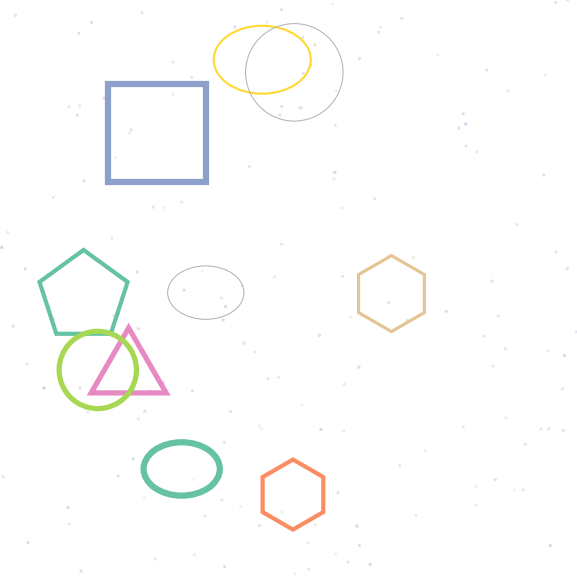[{"shape": "pentagon", "thickness": 2, "radius": 0.4, "center": [0.145, 0.486]}, {"shape": "oval", "thickness": 3, "radius": 0.33, "center": [0.315, 0.187]}, {"shape": "hexagon", "thickness": 2, "radius": 0.3, "center": [0.507, 0.143]}, {"shape": "square", "thickness": 3, "radius": 0.43, "center": [0.271, 0.769]}, {"shape": "triangle", "thickness": 2.5, "radius": 0.38, "center": [0.223, 0.356]}, {"shape": "circle", "thickness": 2.5, "radius": 0.33, "center": [0.169, 0.359]}, {"shape": "oval", "thickness": 1, "radius": 0.42, "center": [0.454, 0.896]}, {"shape": "hexagon", "thickness": 1.5, "radius": 0.33, "center": [0.678, 0.491]}, {"shape": "oval", "thickness": 0.5, "radius": 0.33, "center": [0.356, 0.492]}, {"shape": "circle", "thickness": 0.5, "radius": 0.42, "center": [0.51, 0.874]}]